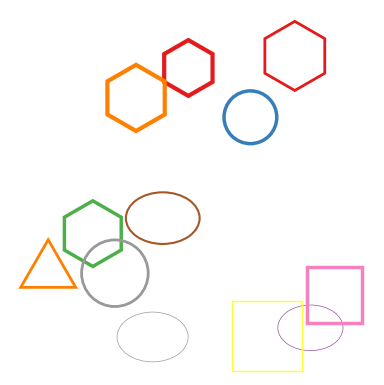[{"shape": "hexagon", "thickness": 2, "radius": 0.45, "center": [0.766, 0.855]}, {"shape": "hexagon", "thickness": 3, "radius": 0.36, "center": [0.489, 0.823]}, {"shape": "circle", "thickness": 2.5, "radius": 0.34, "center": [0.65, 0.695]}, {"shape": "hexagon", "thickness": 2.5, "radius": 0.43, "center": [0.241, 0.393]}, {"shape": "oval", "thickness": 0.5, "radius": 0.42, "center": [0.806, 0.149]}, {"shape": "triangle", "thickness": 2, "radius": 0.41, "center": [0.125, 0.295]}, {"shape": "hexagon", "thickness": 3, "radius": 0.43, "center": [0.353, 0.746]}, {"shape": "square", "thickness": 1, "radius": 0.45, "center": [0.693, 0.128]}, {"shape": "oval", "thickness": 1.5, "radius": 0.48, "center": [0.423, 0.433]}, {"shape": "square", "thickness": 2.5, "radius": 0.36, "center": [0.869, 0.235]}, {"shape": "circle", "thickness": 2, "radius": 0.43, "center": [0.298, 0.29]}, {"shape": "oval", "thickness": 0.5, "radius": 0.46, "center": [0.396, 0.125]}]